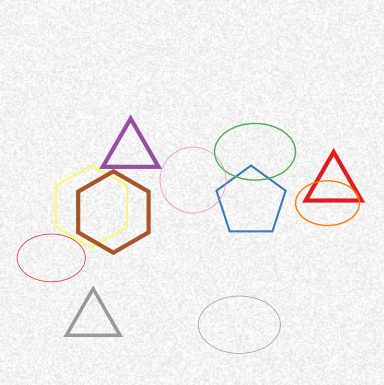[{"shape": "triangle", "thickness": 3, "radius": 0.42, "center": [0.867, 0.521]}, {"shape": "oval", "thickness": 0.5, "radius": 0.44, "center": [0.133, 0.33]}, {"shape": "pentagon", "thickness": 1.5, "radius": 0.47, "center": [0.652, 0.475]}, {"shape": "oval", "thickness": 1, "radius": 0.53, "center": [0.662, 0.606]}, {"shape": "triangle", "thickness": 3, "radius": 0.42, "center": [0.339, 0.608]}, {"shape": "oval", "thickness": 1, "radius": 0.41, "center": [0.851, 0.472]}, {"shape": "hexagon", "thickness": 1, "radius": 0.53, "center": [0.238, 0.464]}, {"shape": "hexagon", "thickness": 3, "radius": 0.53, "center": [0.294, 0.449]}, {"shape": "circle", "thickness": 0.5, "radius": 0.43, "center": [0.501, 0.532]}, {"shape": "triangle", "thickness": 2.5, "radius": 0.4, "center": [0.242, 0.169]}, {"shape": "oval", "thickness": 0.5, "radius": 0.53, "center": [0.622, 0.157]}]